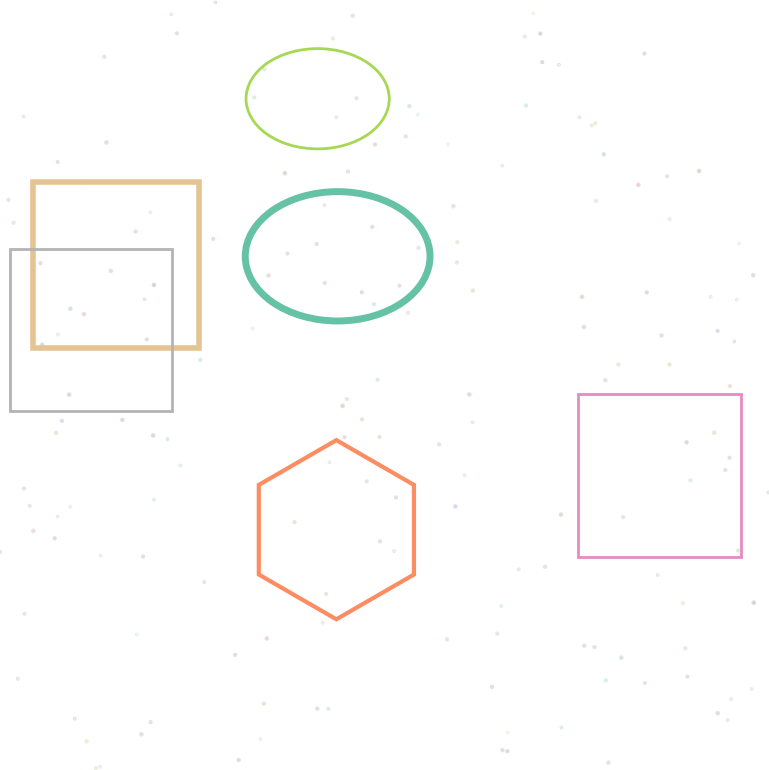[{"shape": "oval", "thickness": 2.5, "radius": 0.6, "center": [0.438, 0.667]}, {"shape": "hexagon", "thickness": 1.5, "radius": 0.58, "center": [0.437, 0.312]}, {"shape": "square", "thickness": 1, "radius": 0.53, "center": [0.856, 0.383]}, {"shape": "oval", "thickness": 1, "radius": 0.46, "center": [0.413, 0.872]}, {"shape": "square", "thickness": 2, "radius": 0.54, "center": [0.151, 0.656]}, {"shape": "square", "thickness": 1, "radius": 0.53, "center": [0.118, 0.572]}]